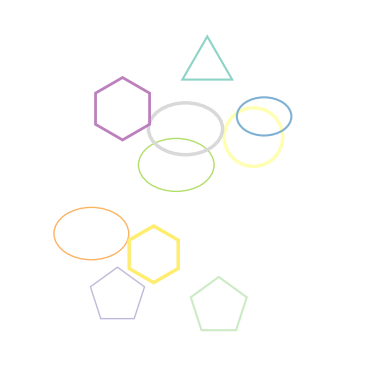[{"shape": "triangle", "thickness": 1.5, "radius": 0.37, "center": [0.538, 0.831]}, {"shape": "circle", "thickness": 2.5, "radius": 0.38, "center": [0.658, 0.644]}, {"shape": "pentagon", "thickness": 1, "radius": 0.37, "center": [0.305, 0.232]}, {"shape": "oval", "thickness": 1.5, "radius": 0.35, "center": [0.686, 0.698]}, {"shape": "oval", "thickness": 1, "radius": 0.49, "center": [0.237, 0.393]}, {"shape": "oval", "thickness": 1, "radius": 0.49, "center": [0.458, 0.572]}, {"shape": "oval", "thickness": 2.5, "radius": 0.48, "center": [0.482, 0.665]}, {"shape": "hexagon", "thickness": 2, "radius": 0.41, "center": [0.318, 0.718]}, {"shape": "pentagon", "thickness": 1.5, "radius": 0.38, "center": [0.568, 0.204]}, {"shape": "hexagon", "thickness": 2.5, "radius": 0.37, "center": [0.399, 0.339]}]